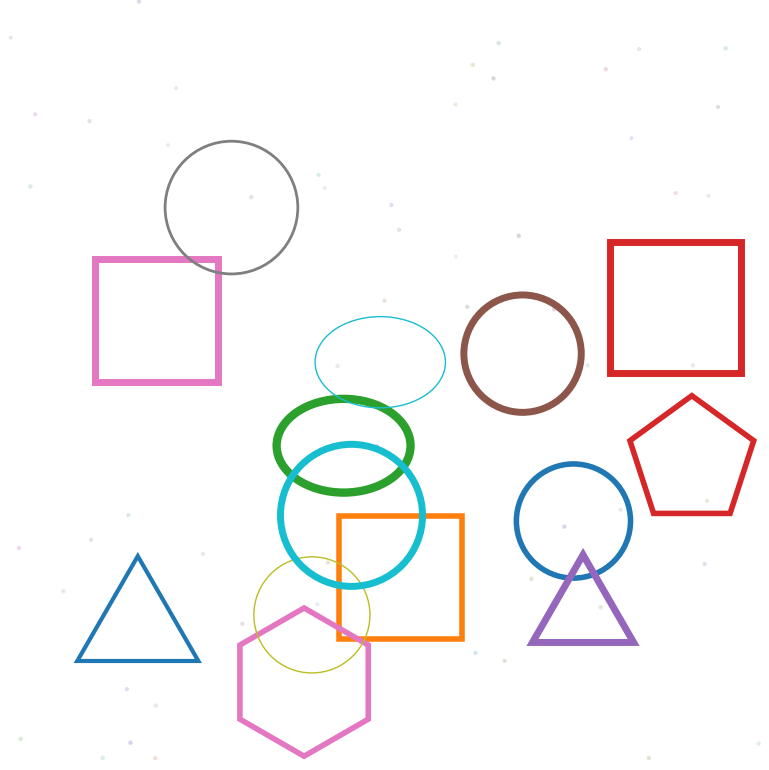[{"shape": "triangle", "thickness": 1.5, "radius": 0.45, "center": [0.179, 0.187]}, {"shape": "circle", "thickness": 2, "radius": 0.37, "center": [0.745, 0.323]}, {"shape": "square", "thickness": 2, "radius": 0.4, "center": [0.52, 0.251]}, {"shape": "oval", "thickness": 3, "radius": 0.43, "center": [0.446, 0.421]}, {"shape": "square", "thickness": 2.5, "radius": 0.43, "center": [0.877, 0.6]}, {"shape": "pentagon", "thickness": 2, "radius": 0.42, "center": [0.898, 0.402]}, {"shape": "triangle", "thickness": 2.5, "radius": 0.38, "center": [0.757, 0.204]}, {"shape": "circle", "thickness": 2.5, "radius": 0.38, "center": [0.679, 0.541]}, {"shape": "hexagon", "thickness": 2, "radius": 0.48, "center": [0.395, 0.114]}, {"shape": "square", "thickness": 2.5, "radius": 0.4, "center": [0.203, 0.584]}, {"shape": "circle", "thickness": 1, "radius": 0.43, "center": [0.301, 0.73]}, {"shape": "circle", "thickness": 0.5, "radius": 0.38, "center": [0.405, 0.201]}, {"shape": "oval", "thickness": 0.5, "radius": 0.42, "center": [0.494, 0.53]}, {"shape": "circle", "thickness": 2.5, "radius": 0.46, "center": [0.456, 0.331]}]